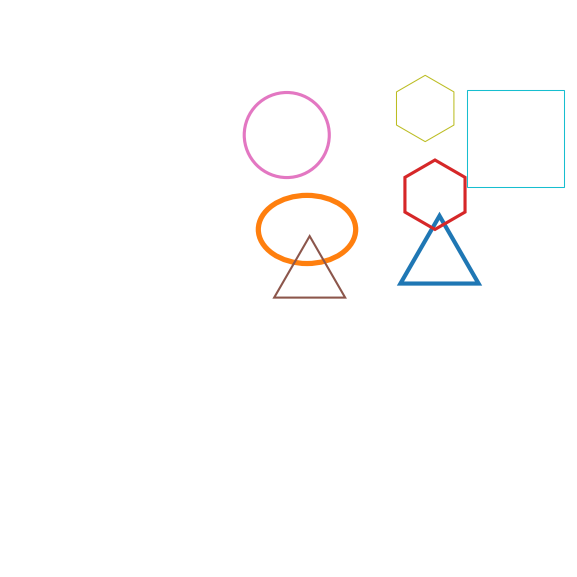[{"shape": "triangle", "thickness": 2, "radius": 0.39, "center": [0.761, 0.547]}, {"shape": "oval", "thickness": 2.5, "radius": 0.42, "center": [0.532, 0.602]}, {"shape": "hexagon", "thickness": 1.5, "radius": 0.3, "center": [0.753, 0.662]}, {"shape": "triangle", "thickness": 1, "radius": 0.35, "center": [0.536, 0.519]}, {"shape": "circle", "thickness": 1.5, "radius": 0.37, "center": [0.497, 0.765]}, {"shape": "hexagon", "thickness": 0.5, "radius": 0.29, "center": [0.736, 0.811]}, {"shape": "square", "thickness": 0.5, "radius": 0.42, "center": [0.892, 0.759]}]